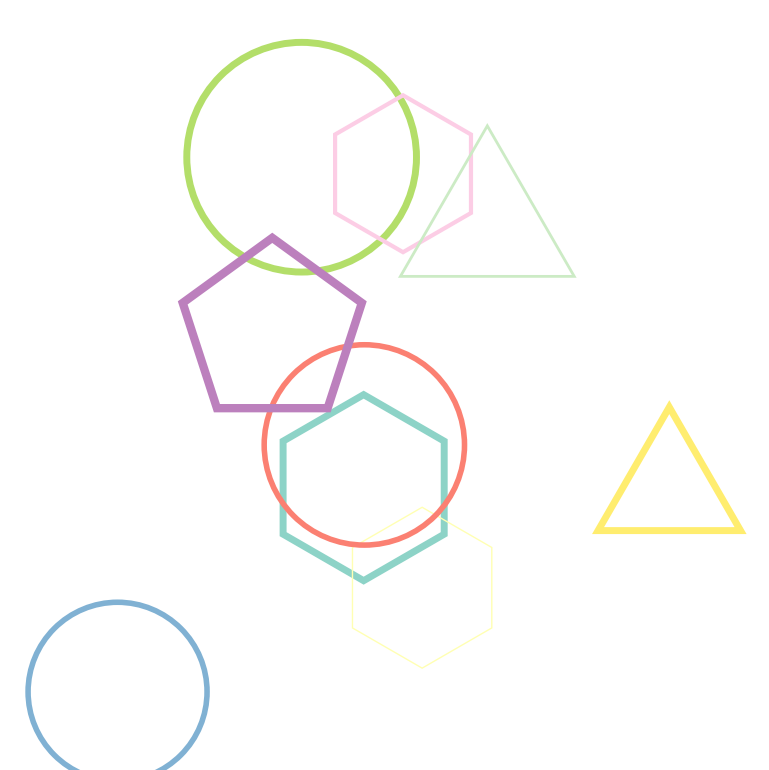[{"shape": "hexagon", "thickness": 2.5, "radius": 0.6, "center": [0.472, 0.367]}, {"shape": "hexagon", "thickness": 0.5, "radius": 0.52, "center": [0.548, 0.237]}, {"shape": "circle", "thickness": 2, "radius": 0.65, "center": [0.473, 0.422]}, {"shape": "circle", "thickness": 2, "radius": 0.58, "center": [0.153, 0.102]}, {"shape": "circle", "thickness": 2.5, "radius": 0.75, "center": [0.392, 0.796]}, {"shape": "hexagon", "thickness": 1.5, "radius": 0.51, "center": [0.523, 0.774]}, {"shape": "pentagon", "thickness": 3, "radius": 0.61, "center": [0.354, 0.569]}, {"shape": "triangle", "thickness": 1, "radius": 0.65, "center": [0.633, 0.706]}, {"shape": "triangle", "thickness": 2.5, "radius": 0.53, "center": [0.869, 0.364]}]